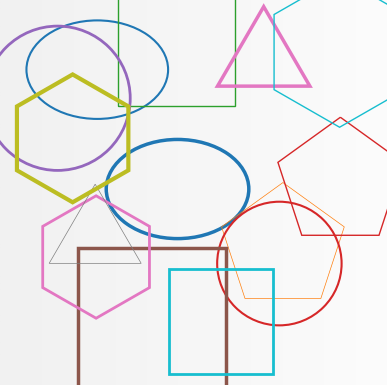[{"shape": "oval", "thickness": 1.5, "radius": 0.91, "center": [0.251, 0.819]}, {"shape": "oval", "thickness": 2.5, "radius": 0.92, "center": [0.458, 0.509]}, {"shape": "pentagon", "thickness": 0.5, "radius": 0.83, "center": [0.73, 0.359]}, {"shape": "square", "thickness": 1, "radius": 0.76, "center": [0.455, 0.876]}, {"shape": "circle", "thickness": 1.5, "radius": 0.8, "center": [0.721, 0.315]}, {"shape": "pentagon", "thickness": 1, "radius": 0.85, "center": [0.878, 0.526]}, {"shape": "circle", "thickness": 2, "radius": 0.94, "center": [0.149, 0.745]}, {"shape": "square", "thickness": 2.5, "radius": 0.96, "center": [0.393, 0.163]}, {"shape": "hexagon", "thickness": 2, "radius": 0.8, "center": [0.248, 0.332]}, {"shape": "triangle", "thickness": 2.5, "radius": 0.69, "center": [0.68, 0.845]}, {"shape": "triangle", "thickness": 0.5, "radius": 0.69, "center": [0.246, 0.385]}, {"shape": "hexagon", "thickness": 3, "radius": 0.83, "center": [0.187, 0.641]}, {"shape": "hexagon", "thickness": 1, "radius": 0.98, "center": [0.876, 0.865]}, {"shape": "square", "thickness": 2, "radius": 0.68, "center": [0.57, 0.165]}]